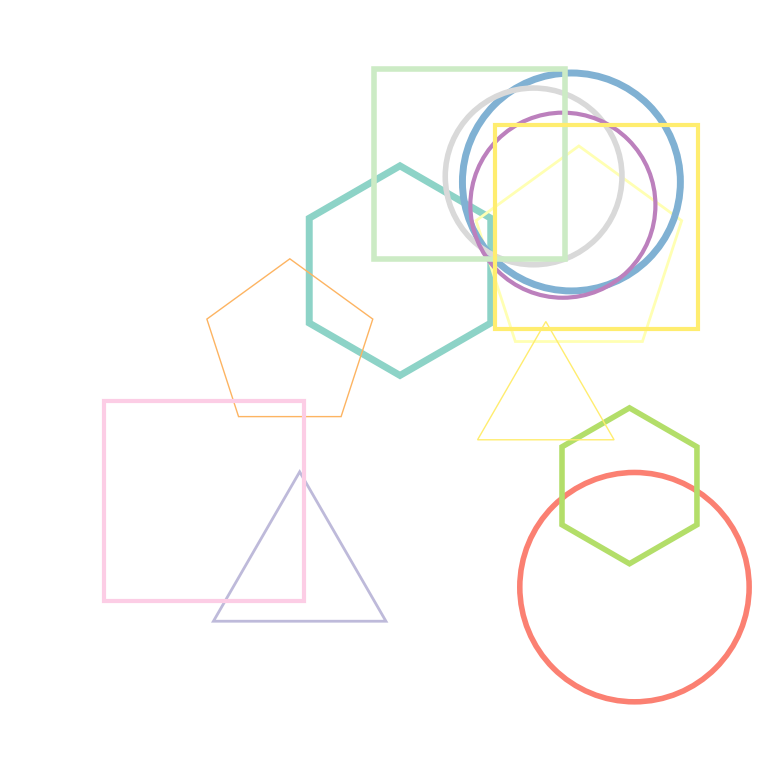[{"shape": "hexagon", "thickness": 2.5, "radius": 0.68, "center": [0.519, 0.649]}, {"shape": "pentagon", "thickness": 1, "radius": 0.7, "center": [0.752, 0.67]}, {"shape": "triangle", "thickness": 1, "radius": 0.65, "center": [0.389, 0.258]}, {"shape": "circle", "thickness": 2, "radius": 0.74, "center": [0.824, 0.237]}, {"shape": "circle", "thickness": 2.5, "radius": 0.71, "center": [0.742, 0.764]}, {"shape": "pentagon", "thickness": 0.5, "radius": 0.57, "center": [0.376, 0.551]}, {"shape": "hexagon", "thickness": 2, "radius": 0.51, "center": [0.817, 0.369]}, {"shape": "square", "thickness": 1.5, "radius": 0.65, "center": [0.265, 0.349]}, {"shape": "circle", "thickness": 2, "radius": 0.57, "center": [0.693, 0.771]}, {"shape": "circle", "thickness": 1.5, "radius": 0.6, "center": [0.731, 0.734]}, {"shape": "square", "thickness": 2, "radius": 0.62, "center": [0.61, 0.787]}, {"shape": "triangle", "thickness": 0.5, "radius": 0.51, "center": [0.709, 0.48]}, {"shape": "square", "thickness": 1.5, "radius": 0.66, "center": [0.775, 0.705]}]